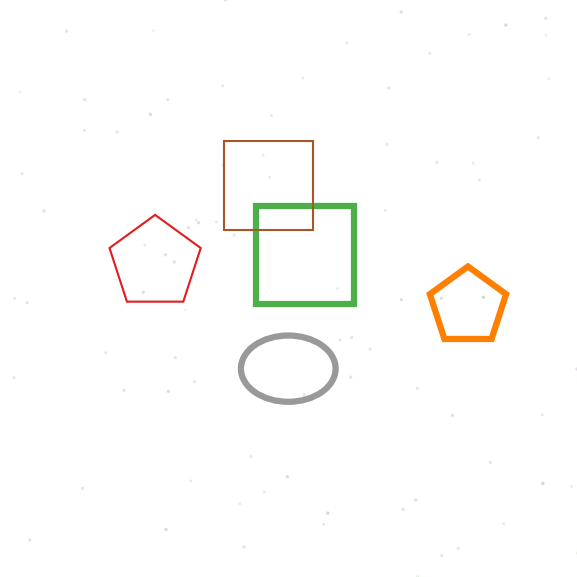[{"shape": "pentagon", "thickness": 1, "radius": 0.42, "center": [0.269, 0.544]}, {"shape": "square", "thickness": 3, "radius": 0.42, "center": [0.528, 0.558]}, {"shape": "pentagon", "thickness": 3, "radius": 0.35, "center": [0.81, 0.468]}, {"shape": "square", "thickness": 1, "radius": 0.39, "center": [0.464, 0.678]}, {"shape": "oval", "thickness": 3, "radius": 0.41, "center": [0.499, 0.361]}]